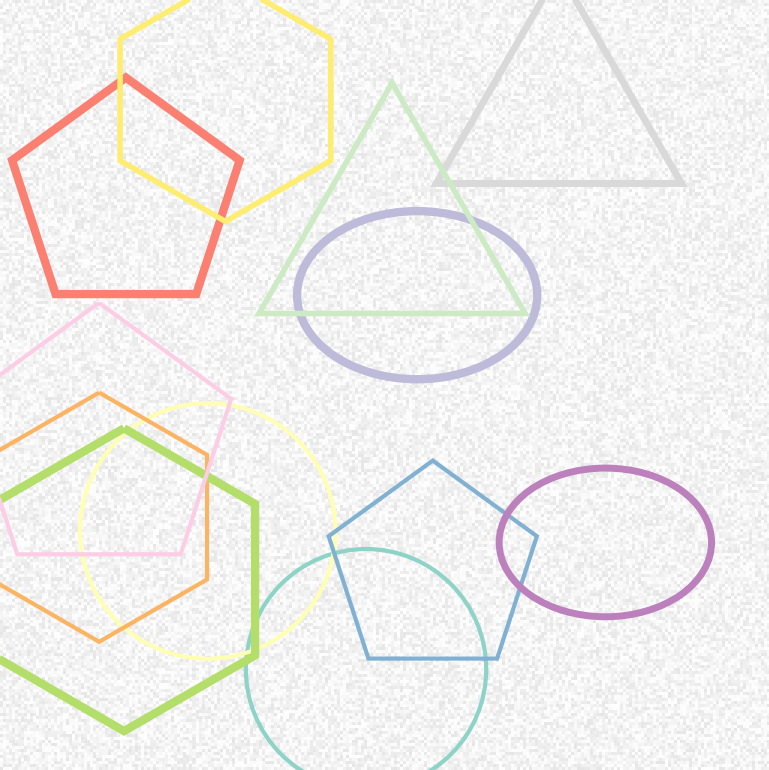[{"shape": "circle", "thickness": 1.5, "radius": 0.78, "center": [0.475, 0.131]}, {"shape": "circle", "thickness": 1.5, "radius": 0.83, "center": [0.27, 0.31]}, {"shape": "oval", "thickness": 3, "radius": 0.78, "center": [0.542, 0.617]}, {"shape": "pentagon", "thickness": 3, "radius": 0.78, "center": [0.163, 0.744]}, {"shape": "pentagon", "thickness": 1.5, "radius": 0.71, "center": [0.562, 0.26]}, {"shape": "hexagon", "thickness": 1.5, "radius": 0.81, "center": [0.129, 0.328]}, {"shape": "hexagon", "thickness": 3, "radius": 0.98, "center": [0.161, 0.247]}, {"shape": "pentagon", "thickness": 1.5, "radius": 0.9, "center": [0.129, 0.426]}, {"shape": "triangle", "thickness": 2.5, "radius": 0.92, "center": [0.726, 0.854]}, {"shape": "oval", "thickness": 2.5, "radius": 0.69, "center": [0.786, 0.296]}, {"shape": "triangle", "thickness": 2, "radius": 1.0, "center": [0.509, 0.693]}, {"shape": "hexagon", "thickness": 2, "radius": 0.79, "center": [0.293, 0.87]}]